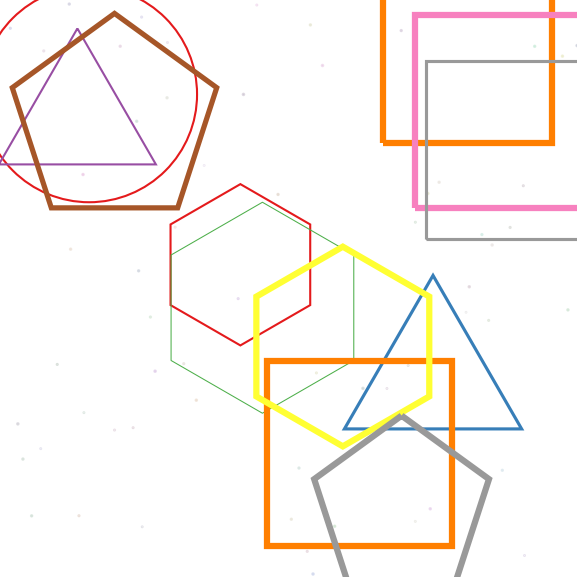[{"shape": "circle", "thickness": 1, "radius": 0.93, "center": [0.154, 0.836]}, {"shape": "hexagon", "thickness": 1, "radius": 0.7, "center": [0.416, 0.541]}, {"shape": "triangle", "thickness": 1.5, "radius": 0.89, "center": [0.75, 0.345]}, {"shape": "hexagon", "thickness": 0.5, "radius": 0.91, "center": [0.454, 0.466]}, {"shape": "triangle", "thickness": 1, "radius": 0.78, "center": [0.134, 0.793]}, {"shape": "square", "thickness": 3, "radius": 0.73, "center": [0.809, 0.899]}, {"shape": "square", "thickness": 3, "radius": 0.8, "center": [0.623, 0.214]}, {"shape": "hexagon", "thickness": 3, "radius": 0.86, "center": [0.594, 0.399]}, {"shape": "pentagon", "thickness": 2.5, "radius": 0.93, "center": [0.198, 0.79]}, {"shape": "square", "thickness": 3, "radius": 0.84, "center": [0.886, 0.806]}, {"shape": "square", "thickness": 1.5, "radius": 0.77, "center": [0.891, 0.739]}, {"shape": "pentagon", "thickness": 3, "radius": 0.8, "center": [0.695, 0.12]}]